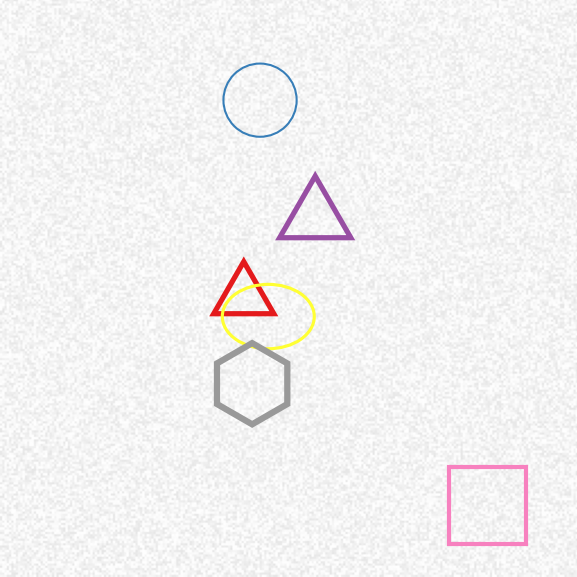[{"shape": "triangle", "thickness": 2.5, "radius": 0.3, "center": [0.422, 0.486]}, {"shape": "circle", "thickness": 1, "radius": 0.32, "center": [0.45, 0.826]}, {"shape": "triangle", "thickness": 2.5, "radius": 0.36, "center": [0.546, 0.623]}, {"shape": "oval", "thickness": 1.5, "radius": 0.4, "center": [0.465, 0.451]}, {"shape": "square", "thickness": 2, "radius": 0.33, "center": [0.844, 0.123]}, {"shape": "hexagon", "thickness": 3, "radius": 0.35, "center": [0.437, 0.335]}]